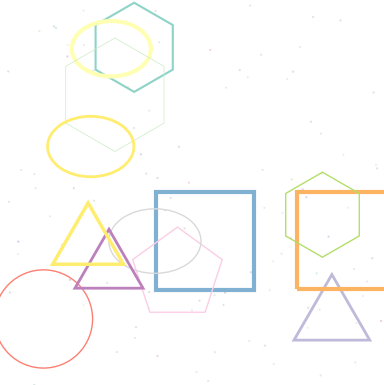[{"shape": "hexagon", "thickness": 1.5, "radius": 0.58, "center": [0.349, 0.877]}, {"shape": "oval", "thickness": 3, "radius": 0.51, "center": [0.289, 0.873]}, {"shape": "triangle", "thickness": 2, "radius": 0.57, "center": [0.862, 0.173]}, {"shape": "circle", "thickness": 1, "radius": 0.64, "center": [0.113, 0.172]}, {"shape": "square", "thickness": 3, "radius": 0.64, "center": [0.533, 0.374]}, {"shape": "square", "thickness": 3, "radius": 0.63, "center": [0.898, 0.375]}, {"shape": "hexagon", "thickness": 1, "radius": 0.55, "center": [0.838, 0.442]}, {"shape": "pentagon", "thickness": 1, "radius": 0.61, "center": [0.461, 0.288]}, {"shape": "oval", "thickness": 1, "radius": 0.6, "center": [0.402, 0.374]}, {"shape": "triangle", "thickness": 2, "radius": 0.51, "center": [0.283, 0.302]}, {"shape": "hexagon", "thickness": 0.5, "radius": 0.74, "center": [0.298, 0.754]}, {"shape": "triangle", "thickness": 2.5, "radius": 0.53, "center": [0.229, 0.367]}, {"shape": "oval", "thickness": 2, "radius": 0.56, "center": [0.236, 0.619]}]